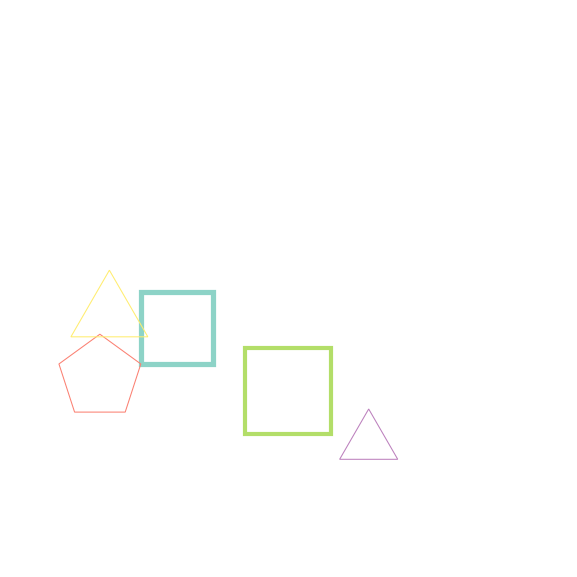[{"shape": "square", "thickness": 2.5, "radius": 0.31, "center": [0.306, 0.431]}, {"shape": "pentagon", "thickness": 0.5, "radius": 0.37, "center": [0.173, 0.346]}, {"shape": "square", "thickness": 2, "radius": 0.37, "center": [0.499, 0.322]}, {"shape": "triangle", "thickness": 0.5, "radius": 0.29, "center": [0.638, 0.233]}, {"shape": "triangle", "thickness": 0.5, "radius": 0.38, "center": [0.189, 0.454]}]